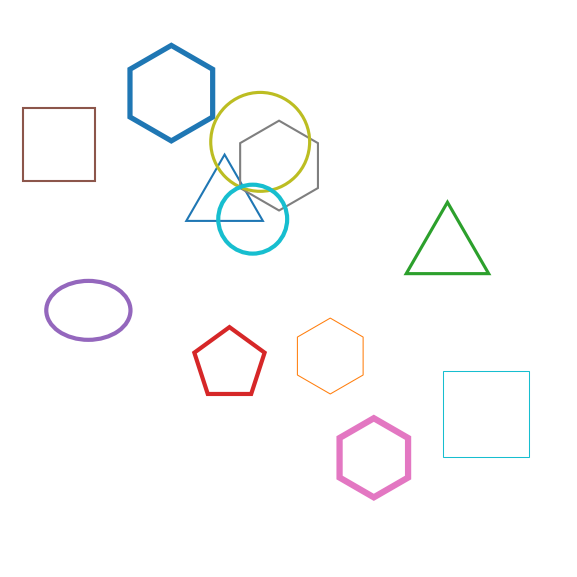[{"shape": "triangle", "thickness": 1, "radius": 0.38, "center": [0.389, 0.655]}, {"shape": "hexagon", "thickness": 2.5, "radius": 0.41, "center": [0.297, 0.838]}, {"shape": "hexagon", "thickness": 0.5, "radius": 0.33, "center": [0.572, 0.383]}, {"shape": "triangle", "thickness": 1.5, "radius": 0.41, "center": [0.775, 0.567]}, {"shape": "pentagon", "thickness": 2, "radius": 0.32, "center": [0.397, 0.369]}, {"shape": "oval", "thickness": 2, "radius": 0.36, "center": [0.153, 0.462]}, {"shape": "square", "thickness": 1, "radius": 0.31, "center": [0.102, 0.749]}, {"shape": "hexagon", "thickness": 3, "radius": 0.34, "center": [0.647, 0.206]}, {"shape": "hexagon", "thickness": 1, "radius": 0.39, "center": [0.483, 0.712]}, {"shape": "circle", "thickness": 1.5, "radius": 0.43, "center": [0.451, 0.753]}, {"shape": "circle", "thickness": 2, "radius": 0.3, "center": [0.438, 0.62]}, {"shape": "square", "thickness": 0.5, "radius": 0.37, "center": [0.842, 0.282]}]